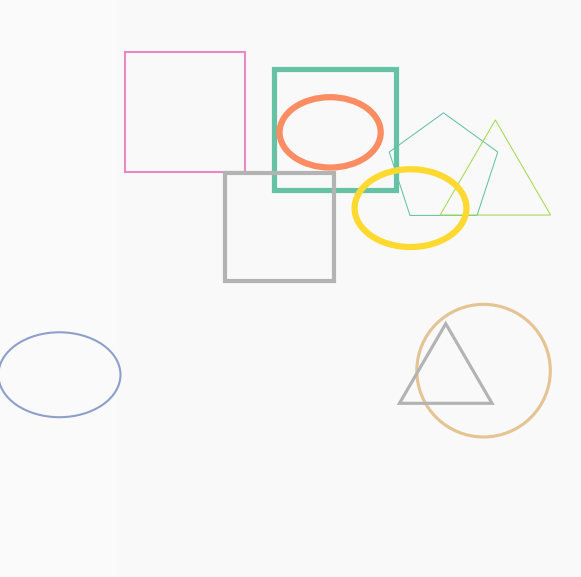[{"shape": "pentagon", "thickness": 0.5, "radius": 0.49, "center": [0.763, 0.706]}, {"shape": "square", "thickness": 2.5, "radius": 0.52, "center": [0.576, 0.775]}, {"shape": "oval", "thickness": 3, "radius": 0.44, "center": [0.568, 0.77]}, {"shape": "oval", "thickness": 1, "radius": 0.53, "center": [0.102, 0.35]}, {"shape": "square", "thickness": 1, "radius": 0.52, "center": [0.319, 0.805]}, {"shape": "triangle", "thickness": 0.5, "radius": 0.55, "center": [0.852, 0.682]}, {"shape": "oval", "thickness": 3, "radius": 0.48, "center": [0.706, 0.639]}, {"shape": "circle", "thickness": 1.5, "radius": 0.57, "center": [0.832, 0.357]}, {"shape": "triangle", "thickness": 1.5, "radius": 0.46, "center": [0.767, 0.347]}, {"shape": "square", "thickness": 2, "radius": 0.47, "center": [0.48, 0.606]}]